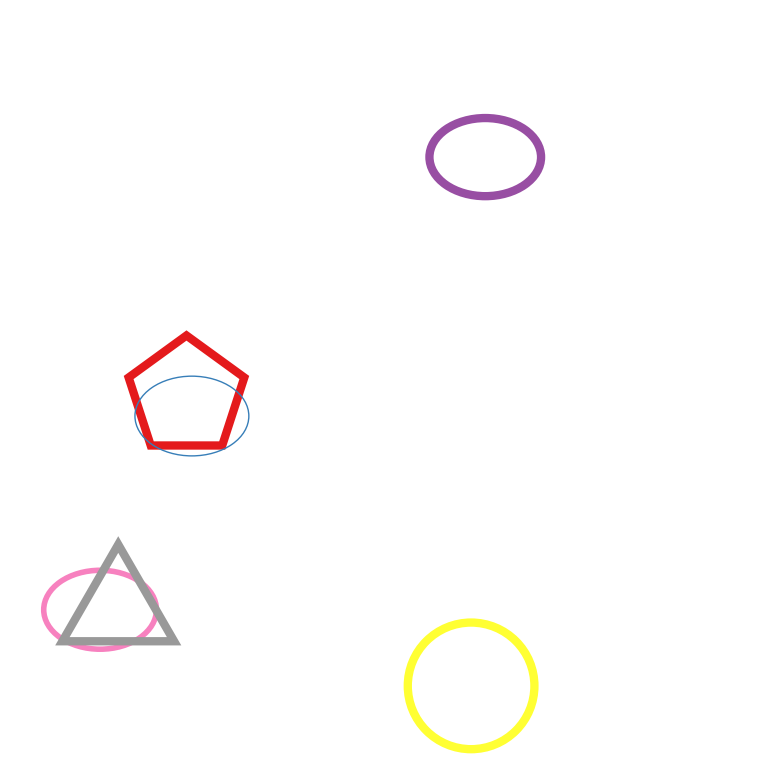[{"shape": "pentagon", "thickness": 3, "radius": 0.39, "center": [0.242, 0.485]}, {"shape": "oval", "thickness": 0.5, "radius": 0.37, "center": [0.249, 0.46]}, {"shape": "oval", "thickness": 3, "radius": 0.36, "center": [0.63, 0.796]}, {"shape": "circle", "thickness": 3, "radius": 0.41, "center": [0.612, 0.109]}, {"shape": "oval", "thickness": 2, "radius": 0.37, "center": [0.13, 0.208]}, {"shape": "triangle", "thickness": 3, "radius": 0.42, "center": [0.154, 0.209]}]